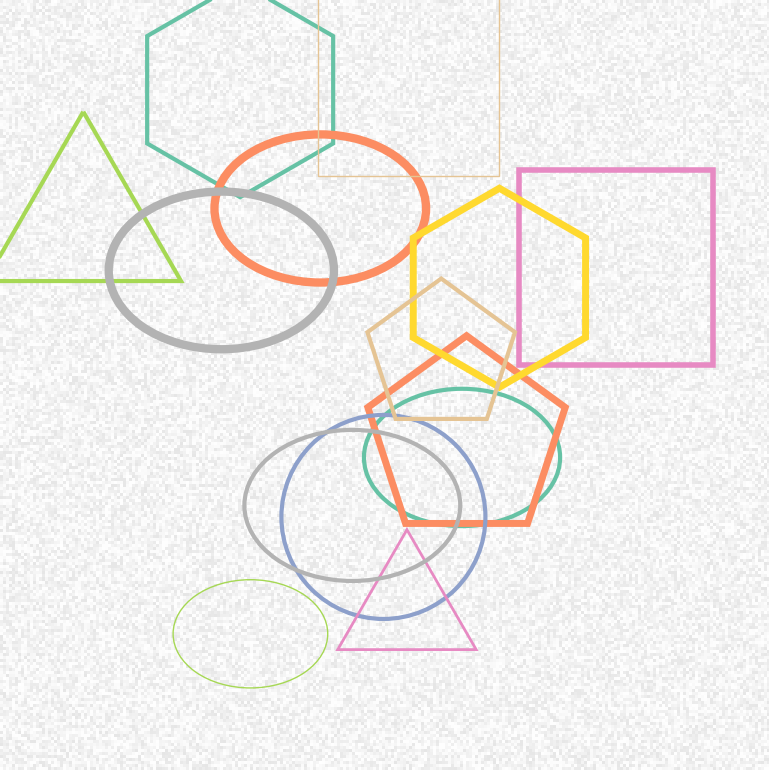[{"shape": "oval", "thickness": 1.5, "radius": 0.64, "center": [0.6, 0.406]}, {"shape": "hexagon", "thickness": 1.5, "radius": 0.7, "center": [0.312, 0.883]}, {"shape": "oval", "thickness": 3, "radius": 0.69, "center": [0.416, 0.729]}, {"shape": "pentagon", "thickness": 2.5, "radius": 0.67, "center": [0.606, 0.429]}, {"shape": "circle", "thickness": 1.5, "radius": 0.66, "center": [0.498, 0.329]}, {"shape": "triangle", "thickness": 1, "radius": 0.52, "center": [0.528, 0.208]}, {"shape": "square", "thickness": 2, "radius": 0.63, "center": [0.8, 0.652]}, {"shape": "oval", "thickness": 0.5, "radius": 0.5, "center": [0.325, 0.177]}, {"shape": "triangle", "thickness": 1.5, "radius": 0.73, "center": [0.108, 0.708]}, {"shape": "hexagon", "thickness": 2.5, "radius": 0.65, "center": [0.649, 0.626]}, {"shape": "pentagon", "thickness": 1.5, "radius": 0.5, "center": [0.573, 0.537]}, {"shape": "square", "thickness": 0.5, "radius": 0.59, "center": [0.53, 0.889]}, {"shape": "oval", "thickness": 1.5, "radius": 0.7, "center": [0.458, 0.344]}, {"shape": "oval", "thickness": 3, "radius": 0.73, "center": [0.287, 0.649]}]